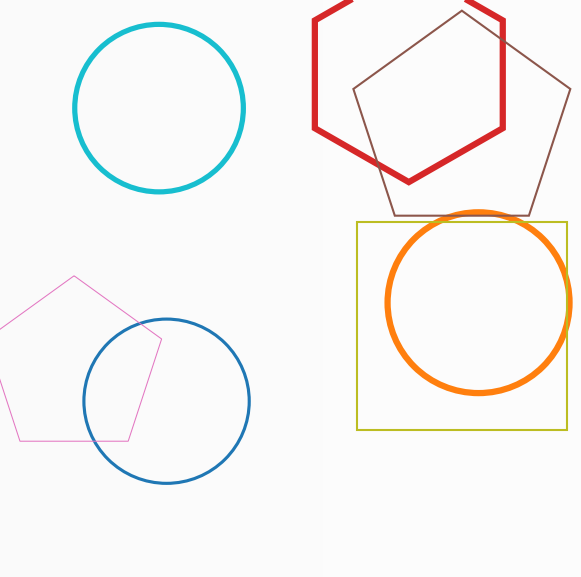[{"shape": "circle", "thickness": 1.5, "radius": 0.71, "center": [0.287, 0.304]}, {"shape": "circle", "thickness": 3, "radius": 0.78, "center": [0.823, 0.475]}, {"shape": "hexagon", "thickness": 3, "radius": 0.93, "center": [0.703, 0.87]}, {"shape": "pentagon", "thickness": 1, "radius": 0.98, "center": [0.795, 0.784]}, {"shape": "pentagon", "thickness": 0.5, "radius": 0.79, "center": [0.127, 0.363]}, {"shape": "square", "thickness": 1, "radius": 0.9, "center": [0.795, 0.435]}, {"shape": "circle", "thickness": 2.5, "radius": 0.73, "center": [0.274, 0.812]}]